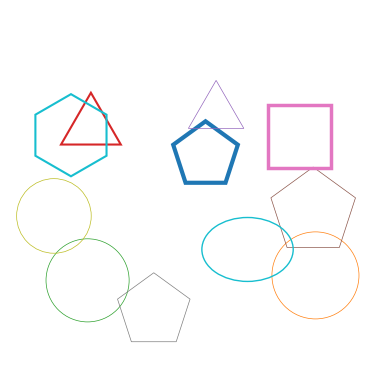[{"shape": "pentagon", "thickness": 3, "radius": 0.44, "center": [0.534, 0.597]}, {"shape": "circle", "thickness": 0.5, "radius": 0.57, "center": [0.819, 0.285]}, {"shape": "circle", "thickness": 0.5, "radius": 0.54, "center": [0.227, 0.272]}, {"shape": "triangle", "thickness": 1.5, "radius": 0.45, "center": [0.236, 0.669]}, {"shape": "triangle", "thickness": 0.5, "radius": 0.42, "center": [0.561, 0.708]}, {"shape": "pentagon", "thickness": 0.5, "radius": 0.58, "center": [0.813, 0.451]}, {"shape": "square", "thickness": 2.5, "radius": 0.41, "center": [0.779, 0.644]}, {"shape": "pentagon", "thickness": 0.5, "radius": 0.5, "center": [0.399, 0.192]}, {"shape": "circle", "thickness": 0.5, "radius": 0.48, "center": [0.14, 0.439]}, {"shape": "hexagon", "thickness": 1.5, "radius": 0.53, "center": [0.184, 0.649]}, {"shape": "oval", "thickness": 1, "radius": 0.59, "center": [0.643, 0.352]}]